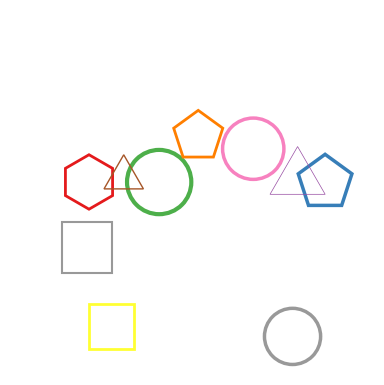[{"shape": "hexagon", "thickness": 2, "radius": 0.35, "center": [0.231, 0.527]}, {"shape": "pentagon", "thickness": 2.5, "radius": 0.37, "center": [0.844, 0.526]}, {"shape": "circle", "thickness": 3, "radius": 0.42, "center": [0.413, 0.527]}, {"shape": "triangle", "thickness": 0.5, "radius": 0.41, "center": [0.773, 0.537]}, {"shape": "pentagon", "thickness": 2, "radius": 0.34, "center": [0.515, 0.646]}, {"shape": "square", "thickness": 2, "radius": 0.29, "center": [0.29, 0.152]}, {"shape": "triangle", "thickness": 1, "radius": 0.3, "center": [0.321, 0.539]}, {"shape": "circle", "thickness": 2.5, "radius": 0.4, "center": [0.658, 0.614]}, {"shape": "square", "thickness": 1.5, "radius": 0.33, "center": [0.226, 0.357]}, {"shape": "circle", "thickness": 2.5, "radius": 0.36, "center": [0.76, 0.126]}]